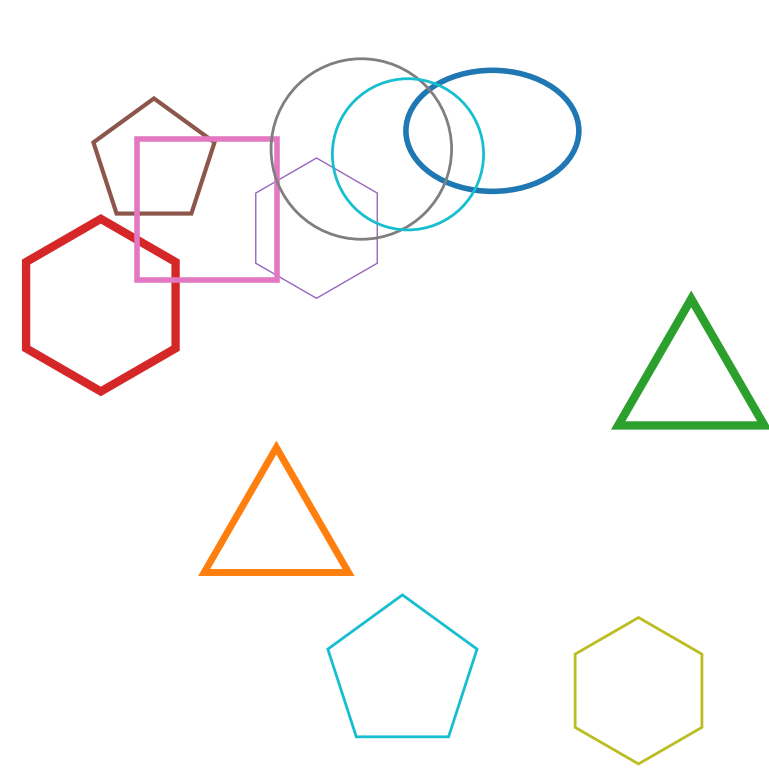[{"shape": "oval", "thickness": 2, "radius": 0.56, "center": [0.639, 0.83]}, {"shape": "triangle", "thickness": 2.5, "radius": 0.54, "center": [0.359, 0.311]}, {"shape": "triangle", "thickness": 3, "radius": 0.55, "center": [0.898, 0.502]}, {"shape": "hexagon", "thickness": 3, "radius": 0.56, "center": [0.131, 0.604]}, {"shape": "hexagon", "thickness": 0.5, "radius": 0.46, "center": [0.411, 0.704]}, {"shape": "pentagon", "thickness": 1.5, "radius": 0.41, "center": [0.2, 0.79]}, {"shape": "square", "thickness": 2, "radius": 0.46, "center": [0.269, 0.728]}, {"shape": "circle", "thickness": 1, "radius": 0.59, "center": [0.469, 0.806]}, {"shape": "hexagon", "thickness": 1, "radius": 0.48, "center": [0.829, 0.103]}, {"shape": "pentagon", "thickness": 1, "radius": 0.51, "center": [0.523, 0.126]}, {"shape": "circle", "thickness": 1, "radius": 0.49, "center": [0.53, 0.8]}]